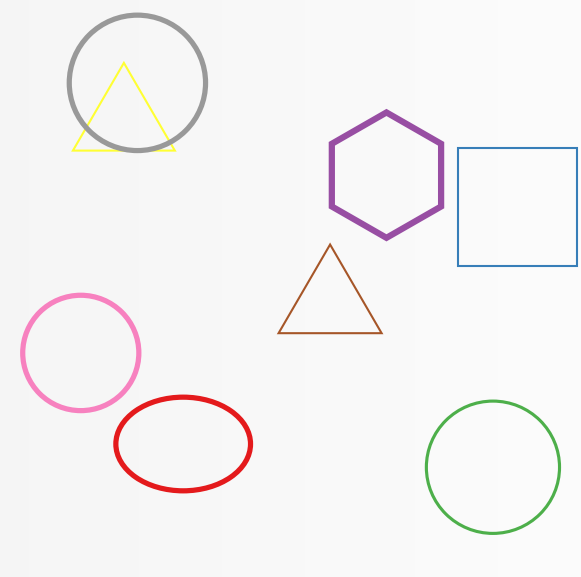[{"shape": "oval", "thickness": 2.5, "radius": 0.58, "center": [0.315, 0.23]}, {"shape": "square", "thickness": 1, "radius": 0.51, "center": [0.891, 0.641]}, {"shape": "circle", "thickness": 1.5, "radius": 0.57, "center": [0.848, 0.19]}, {"shape": "hexagon", "thickness": 3, "radius": 0.54, "center": [0.665, 0.696]}, {"shape": "triangle", "thickness": 1, "radius": 0.51, "center": [0.213, 0.789]}, {"shape": "triangle", "thickness": 1, "radius": 0.51, "center": [0.568, 0.473]}, {"shape": "circle", "thickness": 2.5, "radius": 0.5, "center": [0.139, 0.388]}, {"shape": "circle", "thickness": 2.5, "radius": 0.59, "center": [0.236, 0.856]}]